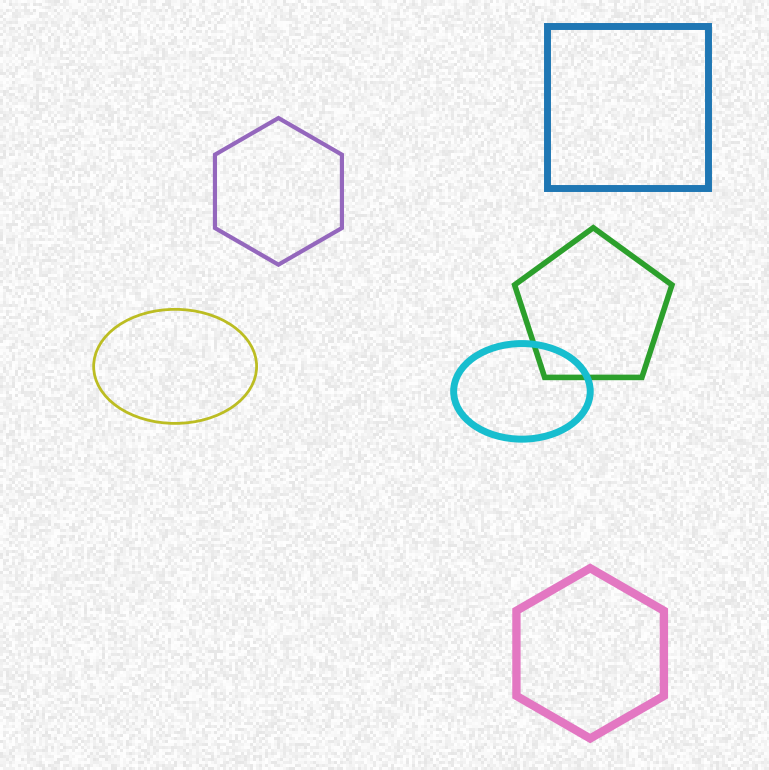[{"shape": "square", "thickness": 2.5, "radius": 0.53, "center": [0.815, 0.861]}, {"shape": "pentagon", "thickness": 2, "radius": 0.54, "center": [0.77, 0.597]}, {"shape": "hexagon", "thickness": 1.5, "radius": 0.48, "center": [0.362, 0.751]}, {"shape": "hexagon", "thickness": 3, "radius": 0.55, "center": [0.766, 0.152]}, {"shape": "oval", "thickness": 1, "radius": 0.53, "center": [0.227, 0.524]}, {"shape": "oval", "thickness": 2.5, "radius": 0.44, "center": [0.678, 0.492]}]